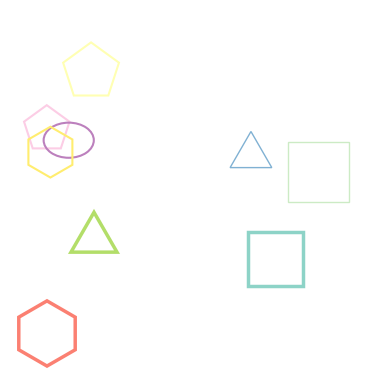[{"shape": "square", "thickness": 2.5, "radius": 0.35, "center": [0.716, 0.327]}, {"shape": "pentagon", "thickness": 1.5, "radius": 0.38, "center": [0.237, 0.814]}, {"shape": "hexagon", "thickness": 2.5, "radius": 0.42, "center": [0.122, 0.134]}, {"shape": "triangle", "thickness": 1, "radius": 0.31, "center": [0.652, 0.596]}, {"shape": "triangle", "thickness": 2.5, "radius": 0.35, "center": [0.244, 0.38]}, {"shape": "pentagon", "thickness": 1.5, "radius": 0.31, "center": [0.121, 0.665]}, {"shape": "oval", "thickness": 1.5, "radius": 0.33, "center": [0.178, 0.636]}, {"shape": "square", "thickness": 1, "radius": 0.39, "center": [0.828, 0.553]}, {"shape": "hexagon", "thickness": 1.5, "radius": 0.33, "center": [0.131, 0.605]}]